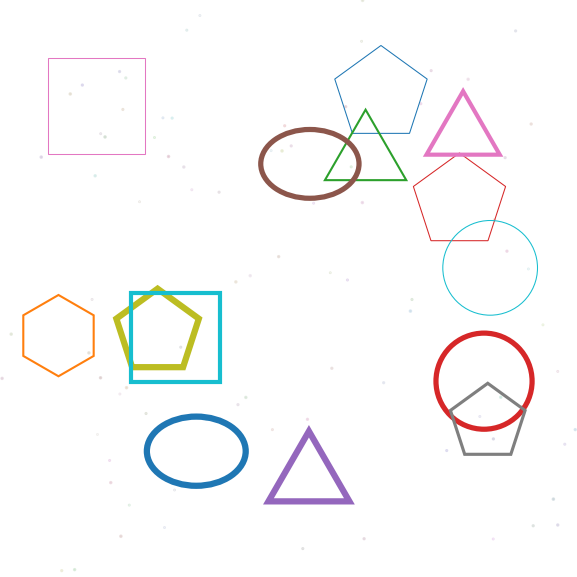[{"shape": "pentagon", "thickness": 0.5, "radius": 0.42, "center": [0.66, 0.836]}, {"shape": "oval", "thickness": 3, "radius": 0.43, "center": [0.34, 0.218]}, {"shape": "hexagon", "thickness": 1, "radius": 0.35, "center": [0.101, 0.418]}, {"shape": "triangle", "thickness": 1, "radius": 0.41, "center": [0.633, 0.728]}, {"shape": "circle", "thickness": 2.5, "radius": 0.42, "center": [0.838, 0.339]}, {"shape": "pentagon", "thickness": 0.5, "radius": 0.42, "center": [0.796, 0.65]}, {"shape": "triangle", "thickness": 3, "radius": 0.4, "center": [0.535, 0.171]}, {"shape": "oval", "thickness": 2.5, "radius": 0.43, "center": [0.537, 0.715]}, {"shape": "triangle", "thickness": 2, "radius": 0.37, "center": [0.802, 0.768]}, {"shape": "square", "thickness": 0.5, "radius": 0.42, "center": [0.167, 0.816]}, {"shape": "pentagon", "thickness": 1.5, "radius": 0.34, "center": [0.845, 0.267]}, {"shape": "pentagon", "thickness": 3, "radius": 0.38, "center": [0.273, 0.424]}, {"shape": "square", "thickness": 2, "radius": 0.39, "center": [0.304, 0.415]}, {"shape": "circle", "thickness": 0.5, "radius": 0.41, "center": [0.849, 0.535]}]